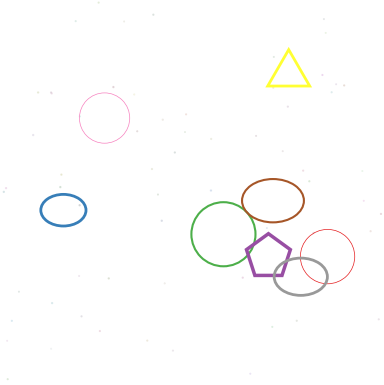[{"shape": "circle", "thickness": 0.5, "radius": 0.35, "center": [0.851, 0.334]}, {"shape": "oval", "thickness": 2, "radius": 0.29, "center": [0.165, 0.454]}, {"shape": "circle", "thickness": 1.5, "radius": 0.42, "center": [0.58, 0.392]}, {"shape": "pentagon", "thickness": 2.5, "radius": 0.3, "center": [0.697, 0.333]}, {"shape": "triangle", "thickness": 2, "radius": 0.32, "center": [0.75, 0.808]}, {"shape": "oval", "thickness": 1.5, "radius": 0.4, "center": [0.709, 0.479]}, {"shape": "circle", "thickness": 0.5, "radius": 0.33, "center": [0.272, 0.693]}, {"shape": "oval", "thickness": 2, "radius": 0.35, "center": [0.781, 0.281]}]